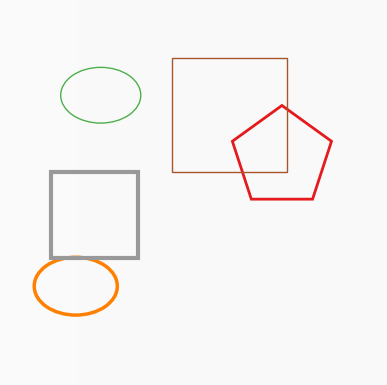[{"shape": "pentagon", "thickness": 2, "radius": 0.67, "center": [0.728, 0.592]}, {"shape": "oval", "thickness": 1, "radius": 0.52, "center": [0.26, 0.753]}, {"shape": "oval", "thickness": 2.5, "radius": 0.54, "center": [0.196, 0.257]}, {"shape": "square", "thickness": 1, "radius": 0.74, "center": [0.592, 0.7]}, {"shape": "square", "thickness": 3, "radius": 0.56, "center": [0.243, 0.441]}]